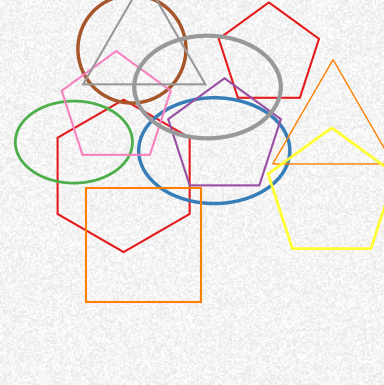[{"shape": "hexagon", "thickness": 1.5, "radius": 0.99, "center": [0.321, 0.543]}, {"shape": "pentagon", "thickness": 1.5, "radius": 0.68, "center": [0.698, 0.857]}, {"shape": "oval", "thickness": 2.5, "radius": 0.98, "center": [0.557, 0.609]}, {"shape": "oval", "thickness": 2, "radius": 0.76, "center": [0.192, 0.631]}, {"shape": "pentagon", "thickness": 1.5, "radius": 0.77, "center": [0.583, 0.643]}, {"shape": "triangle", "thickness": 1, "radius": 0.9, "center": [0.865, 0.665]}, {"shape": "square", "thickness": 1.5, "radius": 0.74, "center": [0.372, 0.364]}, {"shape": "pentagon", "thickness": 2, "radius": 0.87, "center": [0.861, 0.495]}, {"shape": "circle", "thickness": 2.5, "radius": 0.7, "center": [0.343, 0.873]}, {"shape": "pentagon", "thickness": 1.5, "radius": 0.74, "center": [0.302, 0.718]}, {"shape": "triangle", "thickness": 1.5, "radius": 0.92, "center": [0.375, 0.873]}, {"shape": "oval", "thickness": 3, "radius": 0.95, "center": [0.539, 0.774]}]